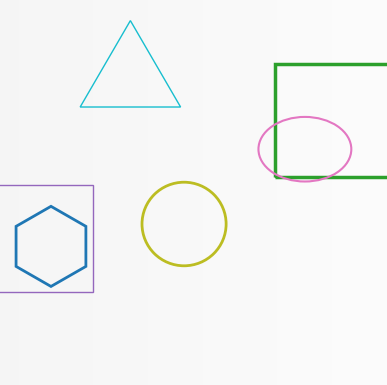[{"shape": "hexagon", "thickness": 2, "radius": 0.52, "center": [0.132, 0.36]}, {"shape": "square", "thickness": 2.5, "radius": 0.73, "center": [0.856, 0.686]}, {"shape": "square", "thickness": 1, "radius": 0.7, "center": [0.101, 0.382]}, {"shape": "oval", "thickness": 1.5, "radius": 0.6, "center": [0.787, 0.612]}, {"shape": "circle", "thickness": 2, "radius": 0.54, "center": [0.475, 0.418]}, {"shape": "triangle", "thickness": 1, "radius": 0.75, "center": [0.336, 0.797]}]